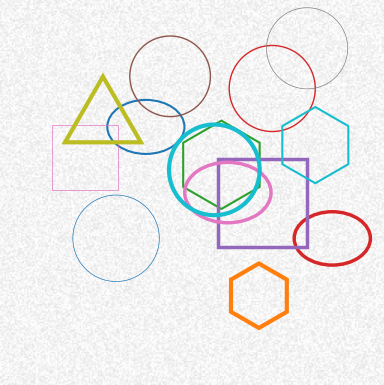[{"shape": "oval", "thickness": 1.5, "radius": 0.5, "center": [0.379, 0.67]}, {"shape": "circle", "thickness": 0.5, "radius": 0.56, "center": [0.301, 0.381]}, {"shape": "hexagon", "thickness": 3, "radius": 0.42, "center": [0.673, 0.232]}, {"shape": "hexagon", "thickness": 1.5, "radius": 0.57, "center": [0.575, 0.572]}, {"shape": "circle", "thickness": 1, "radius": 0.56, "center": [0.707, 0.77]}, {"shape": "oval", "thickness": 2.5, "radius": 0.49, "center": [0.863, 0.381]}, {"shape": "square", "thickness": 2.5, "radius": 0.58, "center": [0.682, 0.473]}, {"shape": "circle", "thickness": 1, "radius": 0.52, "center": [0.442, 0.802]}, {"shape": "oval", "thickness": 2.5, "radius": 0.56, "center": [0.592, 0.5]}, {"shape": "square", "thickness": 0.5, "radius": 0.43, "center": [0.221, 0.591]}, {"shape": "circle", "thickness": 0.5, "radius": 0.53, "center": [0.798, 0.875]}, {"shape": "triangle", "thickness": 3, "radius": 0.57, "center": [0.267, 0.687]}, {"shape": "hexagon", "thickness": 1.5, "radius": 0.49, "center": [0.819, 0.623]}, {"shape": "circle", "thickness": 3, "radius": 0.59, "center": [0.557, 0.559]}]